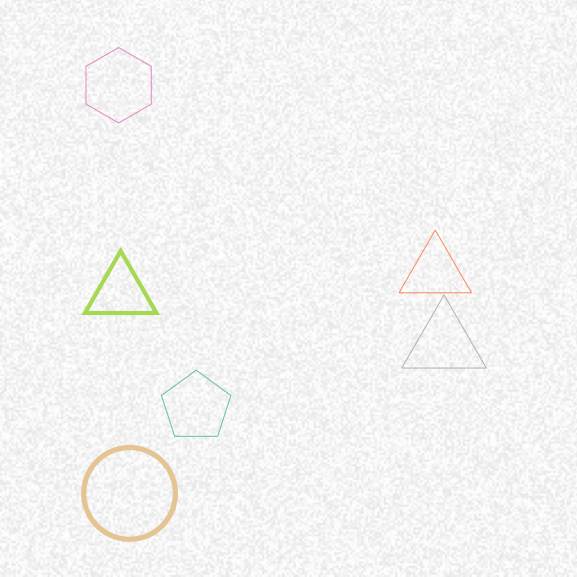[{"shape": "pentagon", "thickness": 0.5, "radius": 0.32, "center": [0.34, 0.295]}, {"shape": "triangle", "thickness": 0.5, "radius": 0.36, "center": [0.754, 0.528]}, {"shape": "hexagon", "thickness": 0.5, "radius": 0.33, "center": [0.205, 0.852]}, {"shape": "triangle", "thickness": 2, "radius": 0.36, "center": [0.209, 0.493]}, {"shape": "circle", "thickness": 2.5, "radius": 0.4, "center": [0.224, 0.145]}, {"shape": "triangle", "thickness": 0.5, "radius": 0.42, "center": [0.769, 0.404]}]